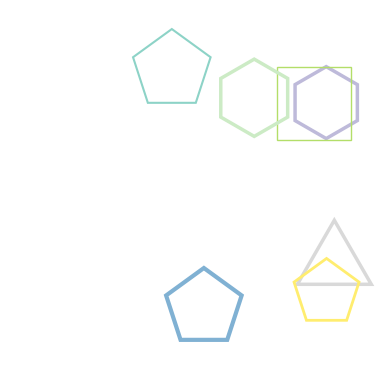[{"shape": "pentagon", "thickness": 1.5, "radius": 0.53, "center": [0.446, 0.819]}, {"shape": "hexagon", "thickness": 2.5, "radius": 0.47, "center": [0.847, 0.734]}, {"shape": "pentagon", "thickness": 3, "radius": 0.52, "center": [0.53, 0.201]}, {"shape": "square", "thickness": 1, "radius": 0.48, "center": [0.815, 0.731]}, {"shape": "triangle", "thickness": 2.5, "radius": 0.55, "center": [0.868, 0.317]}, {"shape": "hexagon", "thickness": 2.5, "radius": 0.5, "center": [0.66, 0.746]}, {"shape": "pentagon", "thickness": 2, "radius": 0.44, "center": [0.848, 0.24]}]